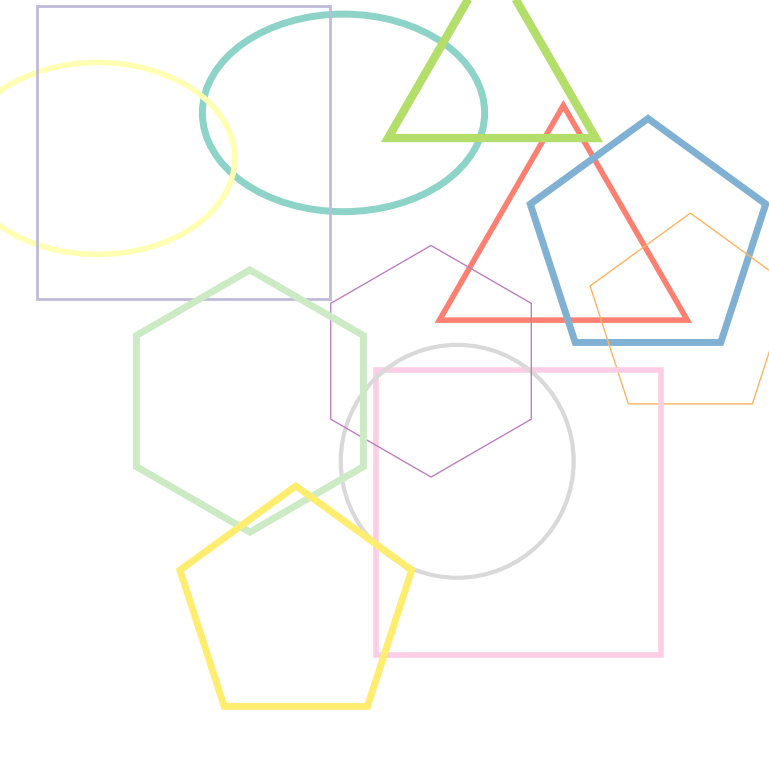[{"shape": "oval", "thickness": 2.5, "radius": 0.92, "center": [0.446, 0.853]}, {"shape": "oval", "thickness": 2, "radius": 0.89, "center": [0.127, 0.794]}, {"shape": "square", "thickness": 1, "radius": 0.95, "center": [0.239, 0.802]}, {"shape": "triangle", "thickness": 2, "radius": 0.93, "center": [0.732, 0.677]}, {"shape": "pentagon", "thickness": 2.5, "radius": 0.8, "center": [0.842, 0.685]}, {"shape": "pentagon", "thickness": 0.5, "radius": 0.68, "center": [0.897, 0.586]}, {"shape": "triangle", "thickness": 3, "radius": 0.78, "center": [0.639, 0.899]}, {"shape": "square", "thickness": 2, "radius": 0.93, "center": [0.673, 0.335]}, {"shape": "circle", "thickness": 1.5, "radius": 0.76, "center": [0.594, 0.401]}, {"shape": "hexagon", "thickness": 0.5, "radius": 0.75, "center": [0.56, 0.531]}, {"shape": "hexagon", "thickness": 2.5, "radius": 0.85, "center": [0.325, 0.479]}, {"shape": "pentagon", "thickness": 2.5, "radius": 0.79, "center": [0.384, 0.211]}]